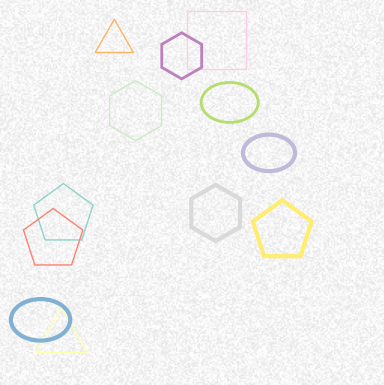[{"shape": "pentagon", "thickness": 1, "radius": 0.4, "center": [0.165, 0.442]}, {"shape": "triangle", "thickness": 1, "radius": 0.39, "center": [0.16, 0.123]}, {"shape": "oval", "thickness": 3, "radius": 0.34, "center": [0.699, 0.603]}, {"shape": "pentagon", "thickness": 1, "radius": 0.41, "center": [0.138, 0.377]}, {"shape": "oval", "thickness": 3, "radius": 0.39, "center": [0.105, 0.169]}, {"shape": "triangle", "thickness": 1, "radius": 0.29, "center": [0.297, 0.892]}, {"shape": "oval", "thickness": 2, "radius": 0.37, "center": [0.597, 0.734]}, {"shape": "square", "thickness": 1, "radius": 0.38, "center": [0.562, 0.896]}, {"shape": "hexagon", "thickness": 3, "radius": 0.37, "center": [0.56, 0.447]}, {"shape": "hexagon", "thickness": 2, "radius": 0.3, "center": [0.472, 0.855]}, {"shape": "hexagon", "thickness": 1, "radius": 0.39, "center": [0.352, 0.713]}, {"shape": "pentagon", "thickness": 3, "radius": 0.4, "center": [0.733, 0.4]}]